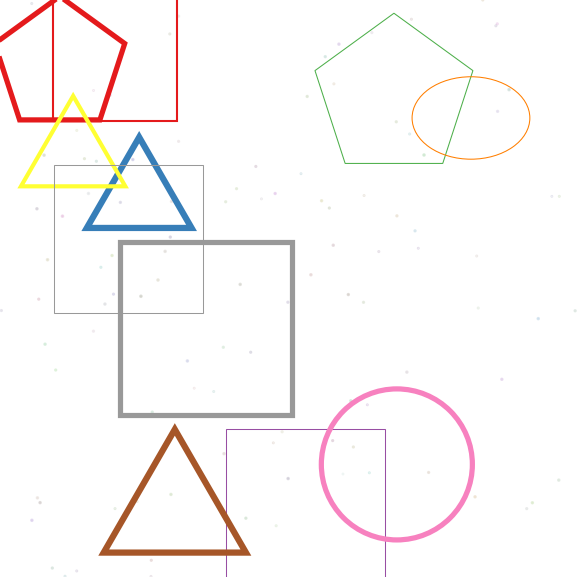[{"shape": "pentagon", "thickness": 2.5, "radius": 0.59, "center": [0.103, 0.887]}, {"shape": "square", "thickness": 1, "radius": 0.54, "center": [0.199, 0.896]}, {"shape": "triangle", "thickness": 3, "radius": 0.52, "center": [0.241, 0.657]}, {"shape": "pentagon", "thickness": 0.5, "radius": 0.72, "center": [0.682, 0.832]}, {"shape": "square", "thickness": 0.5, "radius": 0.69, "center": [0.528, 0.119]}, {"shape": "oval", "thickness": 0.5, "radius": 0.51, "center": [0.816, 0.795]}, {"shape": "triangle", "thickness": 2, "radius": 0.52, "center": [0.127, 0.729]}, {"shape": "triangle", "thickness": 3, "radius": 0.71, "center": [0.303, 0.113]}, {"shape": "circle", "thickness": 2.5, "radius": 0.65, "center": [0.687, 0.195]}, {"shape": "square", "thickness": 0.5, "radius": 0.64, "center": [0.222, 0.586]}, {"shape": "square", "thickness": 2.5, "radius": 0.75, "center": [0.357, 0.43]}]